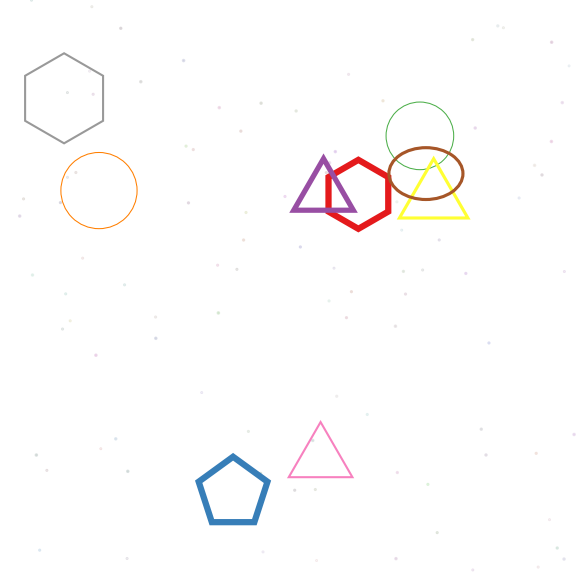[{"shape": "hexagon", "thickness": 3, "radius": 0.3, "center": [0.621, 0.663]}, {"shape": "pentagon", "thickness": 3, "radius": 0.31, "center": [0.404, 0.146]}, {"shape": "circle", "thickness": 0.5, "radius": 0.29, "center": [0.727, 0.764]}, {"shape": "triangle", "thickness": 2.5, "radius": 0.3, "center": [0.56, 0.665]}, {"shape": "circle", "thickness": 0.5, "radius": 0.33, "center": [0.171, 0.669]}, {"shape": "triangle", "thickness": 1.5, "radius": 0.34, "center": [0.751, 0.656]}, {"shape": "oval", "thickness": 1.5, "radius": 0.32, "center": [0.738, 0.699]}, {"shape": "triangle", "thickness": 1, "radius": 0.32, "center": [0.555, 0.205]}, {"shape": "hexagon", "thickness": 1, "radius": 0.39, "center": [0.111, 0.829]}]